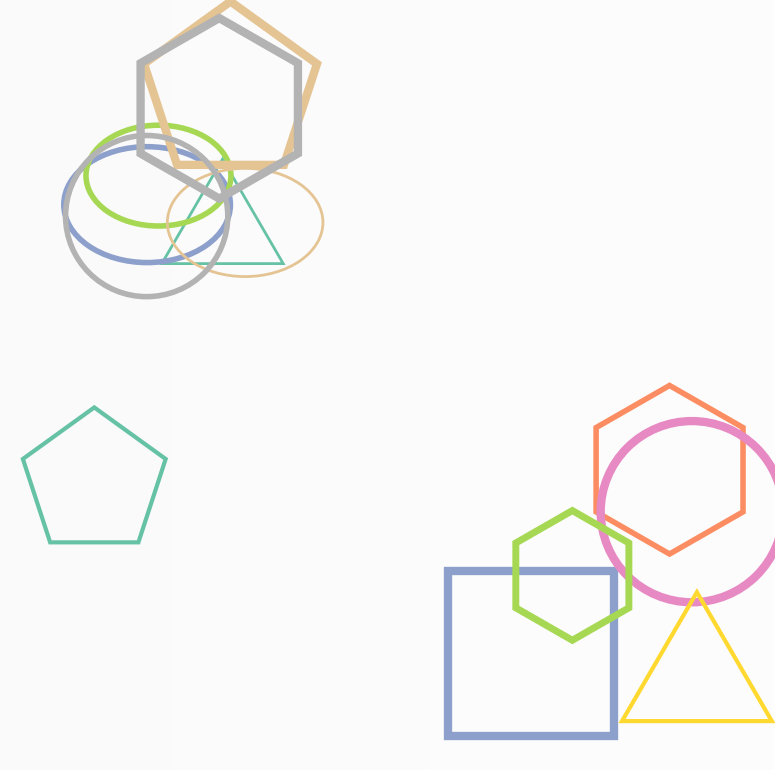[{"shape": "pentagon", "thickness": 1.5, "radius": 0.48, "center": [0.122, 0.374]}, {"shape": "triangle", "thickness": 1, "radius": 0.45, "center": [0.287, 0.703]}, {"shape": "hexagon", "thickness": 2, "radius": 0.55, "center": [0.864, 0.39]}, {"shape": "oval", "thickness": 2, "radius": 0.54, "center": [0.19, 0.734]}, {"shape": "square", "thickness": 3, "radius": 0.53, "center": [0.685, 0.151]}, {"shape": "circle", "thickness": 3, "radius": 0.59, "center": [0.893, 0.335]}, {"shape": "hexagon", "thickness": 2.5, "radius": 0.42, "center": [0.739, 0.253]}, {"shape": "oval", "thickness": 2, "radius": 0.47, "center": [0.204, 0.772]}, {"shape": "triangle", "thickness": 1.5, "radius": 0.56, "center": [0.899, 0.119]}, {"shape": "pentagon", "thickness": 3, "radius": 0.59, "center": [0.297, 0.881]}, {"shape": "oval", "thickness": 1, "radius": 0.5, "center": [0.316, 0.711]}, {"shape": "circle", "thickness": 2, "radius": 0.52, "center": [0.189, 0.719]}, {"shape": "hexagon", "thickness": 3, "radius": 0.59, "center": [0.283, 0.859]}]